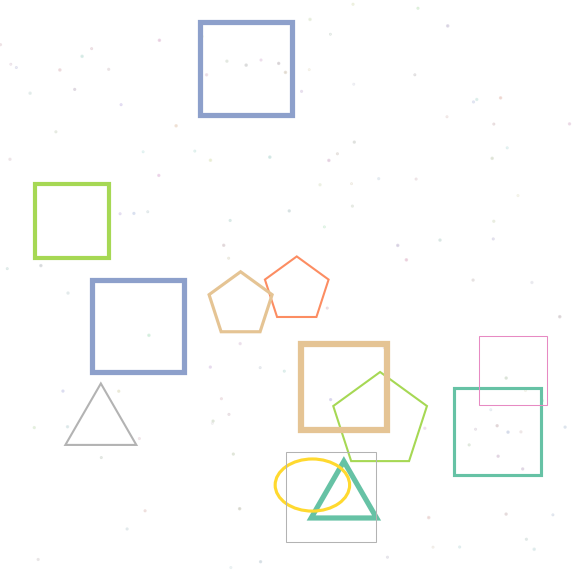[{"shape": "square", "thickness": 1.5, "radius": 0.38, "center": [0.862, 0.252]}, {"shape": "triangle", "thickness": 2.5, "radius": 0.33, "center": [0.595, 0.135]}, {"shape": "pentagon", "thickness": 1, "radius": 0.29, "center": [0.514, 0.497]}, {"shape": "square", "thickness": 2.5, "radius": 0.4, "center": [0.426, 0.88]}, {"shape": "square", "thickness": 2.5, "radius": 0.4, "center": [0.239, 0.434]}, {"shape": "square", "thickness": 0.5, "radius": 0.29, "center": [0.889, 0.358]}, {"shape": "square", "thickness": 2, "radius": 0.32, "center": [0.124, 0.617]}, {"shape": "pentagon", "thickness": 1, "radius": 0.43, "center": [0.658, 0.27]}, {"shape": "oval", "thickness": 1.5, "radius": 0.32, "center": [0.541, 0.159]}, {"shape": "square", "thickness": 3, "radius": 0.37, "center": [0.595, 0.328]}, {"shape": "pentagon", "thickness": 1.5, "radius": 0.29, "center": [0.417, 0.471]}, {"shape": "square", "thickness": 0.5, "radius": 0.39, "center": [0.573, 0.138]}, {"shape": "triangle", "thickness": 1, "radius": 0.35, "center": [0.175, 0.264]}]